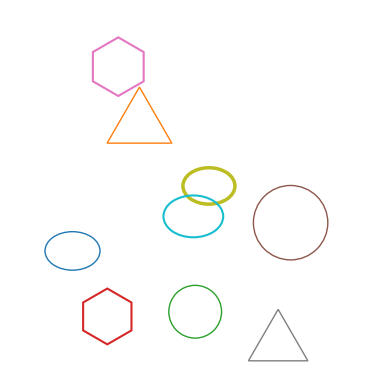[{"shape": "oval", "thickness": 1, "radius": 0.36, "center": [0.188, 0.348]}, {"shape": "triangle", "thickness": 1, "radius": 0.49, "center": [0.362, 0.677]}, {"shape": "circle", "thickness": 1, "radius": 0.34, "center": [0.507, 0.19]}, {"shape": "hexagon", "thickness": 1.5, "radius": 0.36, "center": [0.279, 0.178]}, {"shape": "circle", "thickness": 1, "radius": 0.48, "center": [0.755, 0.422]}, {"shape": "hexagon", "thickness": 1.5, "radius": 0.38, "center": [0.307, 0.827]}, {"shape": "triangle", "thickness": 1, "radius": 0.45, "center": [0.722, 0.107]}, {"shape": "oval", "thickness": 2.5, "radius": 0.34, "center": [0.543, 0.517]}, {"shape": "oval", "thickness": 1.5, "radius": 0.39, "center": [0.502, 0.438]}]